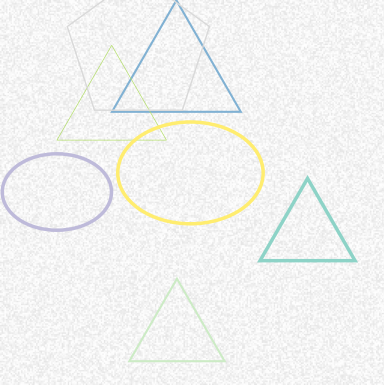[{"shape": "triangle", "thickness": 2.5, "radius": 0.71, "center": [0.799, 0.394]}, {"shape": "oval", "thickness": 2.5, "radius": 0.71, "center": [0.148, 0.501]}, {"shape": "triangle", "thickness": 1.5, "radius": 0.97, "center": [0.458, 0.806]}, {"shape": "triangle", "thickness": 0.5, "radius": 0.82, "center": [0.29, 0.718]}, {"shape": "pentagon", "thickness": 1, "radius": 0.97, "center": [0.359, 0.871]}, {"shape": "triangle", "thickness": 1.5, "radius": 0.71, "center": [0.46, 0.133]}, {"shape": "oval", "thickness": 2.5, "radius": 0.94, "center": [0.495, 0.551]}]